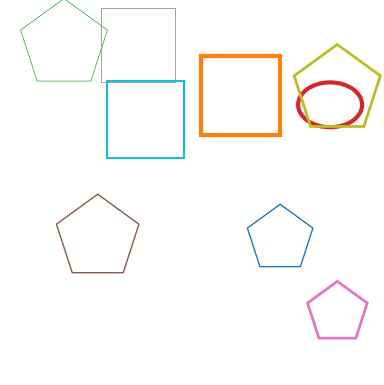[{"shape": "pentagon", "thickness": 1, "radius": 0.45, "center": [0.728, 0.38]}, {"shape": "square", "thickness": 3, "radius": 0.51, "center": [0.625, 0.751]}, {"shape": "pentagon", "thickness": 0.5, "radius": 0.59, "center": [0.166, 0.885]}, {"shape": "oval", "thickness": 3, "radius": 0.42, "center": [0.857, 0.728]}, {"shape": "pentagon", "thickness": 1, "radius": 0.56, "center": [0.254, 0.383]}, {"shape": "pentagon", "thickness": 2, "radius": 0.41, "center": [0.876, 0.188]}, {"shape": "square", "thickness": 0.5, "radius": 0.48, "center": [0.359, 0.884]}, {"shape": "pentagon", "thickness": 2, "radius": 0.59, "center": [0.876, 0.767]}, {"shape": "square", "thickness": 1.5, "radius": 0.51, "center": [0.378, 0.689]}]